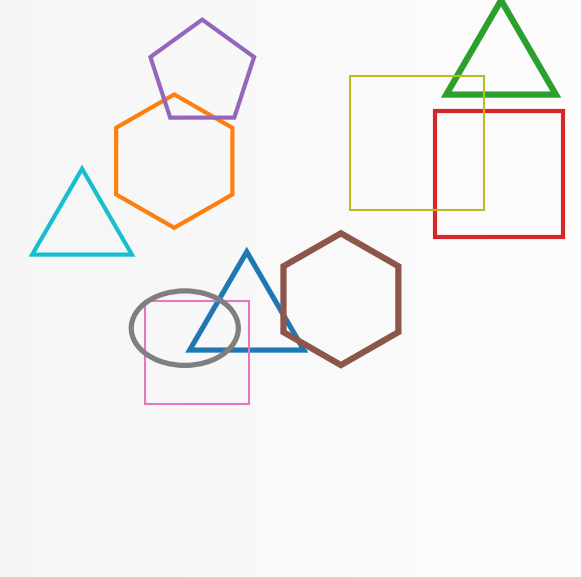[{"shape": "triangle", "thickness": 2.5, "radius": 0.57, "center": [0.425, 0.45]}, {"shape": "hexagon", "thickness": 2, "radius": 0.58, "center": [0.3, 0.72]}, {"shape": "triangle", "thickness": 3, "radius": 0.54, "center": [0.862, 0.89]}, {"shape": "square", "thickness": 2, "radius": 0.55, "center": [0.858, 0.698]}, {"shape": "pentagon", "thickness": 2, "radius": 0.47, "center": [0.348, 0.871]}, {"shape": "hexagon", "thickness": 3, "radius": 0.57, "center": [0.587, 0.481]}, {"shape": "square", "thickness": 1, "radius": 0.45, "center": [0.339, 0.389]}, {"shape": "oval", "thickness": 2.5, "radius": 0.46, "center": [0.318, 0.431]}, {"shape": "square", "thickness": 1, "radius": 0.58, "center": [0.717, 0.751]}, {"shape": "triangle", "thickness": 2, "radius": 0.5, "center": [0.141, 0.608]}]